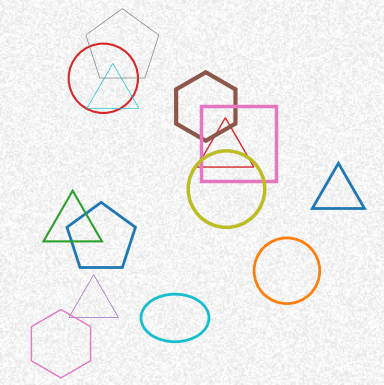[{"shape": "triangle", "thickness": 2, "radius": 0.39, "center": [0.879, 0.498]}, {"shape": "pentagon", "thickness": 2, "radius": 0.47, "center": [0.263, 0.381]}, {"shape": "circle", "thickness": 2, "radius": 0.43, "center": [0.745, 0.297]}, {"shape": "triangle", "thickness": 1.5, "radius": 0.44, "center": [0.189, 0.417]}, {"shape": "triangle", "thickness": 1, "radius": 0.43, "center": [0.585, 0.609]}, {"shape": "circle", "thickness": 1.5, "radius": 0.45, "center": [0.268, 0.797]}, {"shape": "triangle", "thickness": 0.5, "radius": 0.37, "center": [0.243, 0.212]}, {"shape": "hexagon", "thickness": 3, "radius": 0.44, "center": [0.535, 0.723]}, {"shape": "hexagon", "thickness": 1, "radius": 0.44, "center": [0.158, 0.107]}, {"shape": "square", "thickness": 2.5, "radius": 0.48, "center": [0.62, 0.627]}, {"shape": "pentagon", "thickness": 0.5, "radius": 0.5, "center": [0.318, 0.878]}, {"shape": "circle", "thickness": 2.5, "radius": 0.5, "center": [0.588, 0.509]}, {"shape": "triangle", "thickness": 0.5, "radius": 0.39, "center": [0.293, 0.758]}, {"shape": "oval", "thickness": 2, "radius": 0.44, "center": [0.455, 0.174]}]